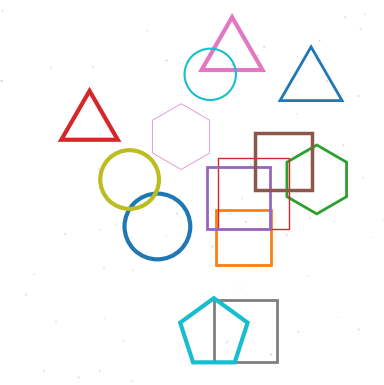[{"shape": "triangle", "thickness": 2, "radius": 0.47, "center": [0.808, 0.785]}, {"shape": "circle", "thickness": 3, "radius": 0.43, "center": [0.409, 0.412]}, {"shape": "square", "thickness": 2, "radius": 0.35, "center": [0.633, 0.384]}, {"shape": "hexagon", "thickness": 2, "radius": 0.45, "center": [0.823, 0.534]}, {"shape": "square", "thickness": 1, "radius": 0.46, "center": [0.659, 0.498]}, {"shape": "triangle", "thickness": 3, "radius": 0.42, "center": [0.233, 0.679]}, {"shape": "square", "thickness": 2, "radius": 0.41, "center": [0.619, 0.486]}, {"shape": "square", "thickness": 2.5, "radius": 0.37, "center": [0.736, 0.58]}, {"shape": "hexagon", "thickness": 0.5, "radius": 0.43, "center": [0.47, 0.645]}, {"shape": "triangle", "thickness": 3, "radius": 0.46, "center": [0.603, 0.864]}, {"shape": "square", "thickness": 2, "radius": 0.41, "center": [0.638, 0.14]}, {"shape": "circle", "thickness": 3, "radius": 0.38, "center": [0.337, 0.534]}, {"shape": "circle", "thickness": 1.5, "radius": 0.33, "center": [0.546, 0.807]}, {"shape": "pentagon", "thickness": 3, "radius": 0.46, "center": [0.556, 0.133]}]